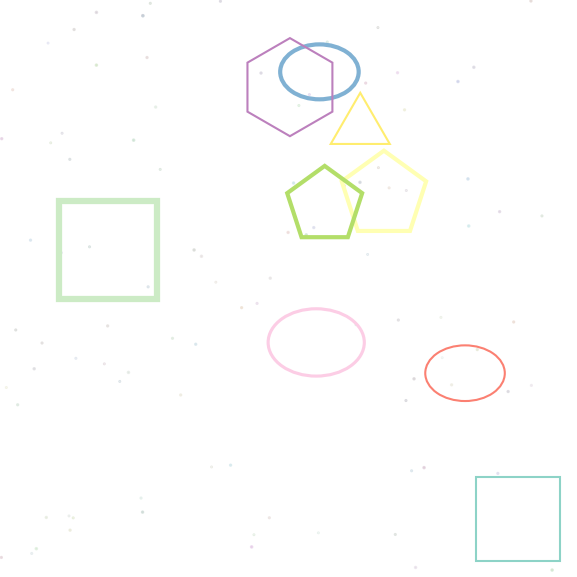[{"shape": "square", "thickness": 1, "radius": 0.36, "center": [0.896, 0.101]}, {"shape": "pentagon", "thickness": 2, "radius": 0.38, "center": [0.665, 0.661]}, {"shape": "oval", "thickness": 1, "radius": 0.34, "center": [0.805, 0.353]}, {"shape": "oval", "thickness": 2, "radius": 0.34, "center": [0.553, 0.875]}, {"shape": "pentagon", "thickness": 2, "radius": 0.34, "center": [0.562, 0.644]}, {"shape": "oval", "thickness": 1.5, "radius": 0.42, "center": [0.548, 0.406]}, {"shape": "hexagon", "thickness": 1, "radius": 0.42, "center": [0.502, 0.848]}, {"shape": "square", "thickness": 3, "radius": 0.43, "center": [0.187, 0.566]}, {"shape": "triangle", "thickness": 1, "radius": 0.3, "center": [0.624, 0.779]}]